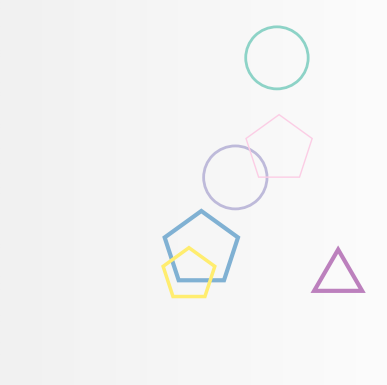[{"shape": "circle", "thickness": 2, "radius": 0.4, "center": [0.715, 0.85]}, {"shape": "circle", "thickness": 2, "radius": 0.41, "center": [0.607, 0.539]}, {"shape": "pentagon", "thickness": 3, "radius": 0.5, "center": [0.52, 0.352]}, {"shape": "pentagon", "thickness": 1, "radius": 0.45, "center": [0.72, 0.612]}, {"shape": "triangle", "thickness": 3, "radius": 0.36, "center": [0.873, 0.28]}, {"shape": "pentagon", "thickness": 2.5, "radius": 0.35, "center": [0.488, 0.286]}]